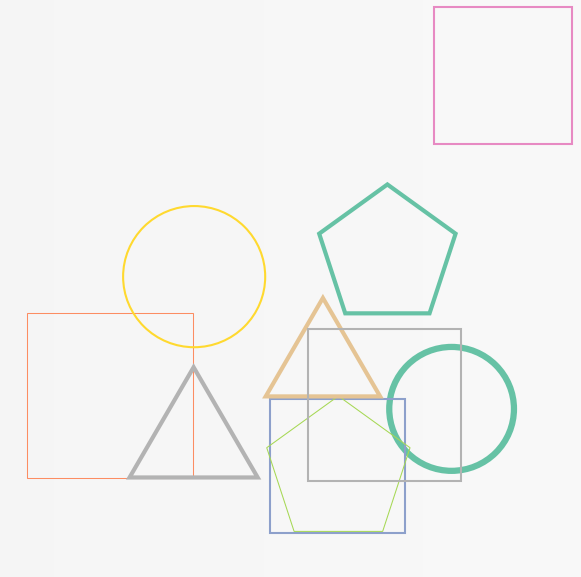[{"shape": "circle", "thickness": 3, "radius": 0.54, "center": [0.777, 0.291]}, {"shape": "pentagon", "thickness": 2, "radius": 0.62, "center": [0.666, 0.556]}, {"shape": "square", "thickness": 0.5, "radius": 0.71, "center": [0.189, 0.315]}, {"shape": "square", "thickness": 1, "radius": 0.58, "center": [0.581, 0.192]}, {"shape": "square", "thickness": 1, "radius": 0.59, "center": [0.865, 0.868]}, {"shape": "pentagon", "thickness": 0.5, "radius": 0.65, "center": [0.582, 0.184]}, {"shape": "circle", "thickness": 1, "radius": 0.61, "center": [0.334, 0.52]}, {"shape": "triangle", "thickness": 2, "radius": 0.57, "center": [0.556, 0.37]}, {"shape": "triangle", "thickness": 2, "radius": 0.64, "center": [0.333, 0.236]}, {"shape": "square", "thickness": 1, "radius": 0.66, "center": [0.662, 0.298]}]